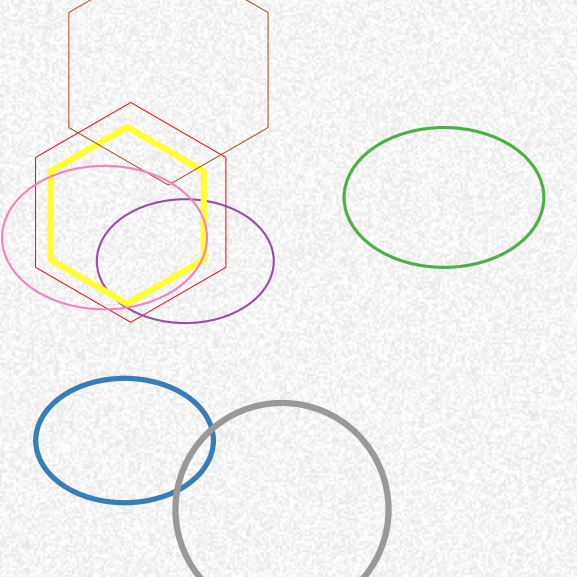[{"shape": "hexagon", "thickness": 0.5, "radius": 0.95, "center": [0.226, 0.631]}, {"shape": "oval", "thickness": 2.5, "radius": 0.77, "center": [0.216, 0.236]}, {"shape": "oval", "thickness": 1.5, "radius": 0.86, "center": [0.769, 0.657]}, {"shape": "oval", "thickness": 1, "radius": 0.77, "center": [0.321, 0.547]}, {"shape": "hexagon", "thickness": 3, "radius": 0.77, "center": [0.22, 0.626]}, {"shape": "hexagon", "thickness": 0.5, "radius": 1.0, "center": [0.292, 0.878]}, {"shape": "oval", "thickness": 1, "radius": 0.89, "center": [0.181, 0.588]}, {"shape": "circle", "thickness": 3, "radius": 0.92, "center": [0.488, 0.117]}]